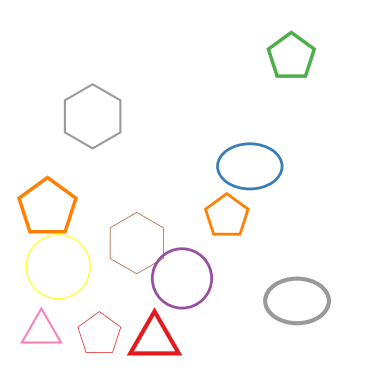[{"shape": "triangle", "thickness": 3, "radius": 0.36, "center": [0.401, 0.118]}, {"shape": "pentagon", "thickness": 0.5, "radius": 0.29, "center": [0.258, 0.132]}, {"shape": "oval", "thickness": 2, "radius": 0.42, "center": [0.649, 0.568]}, {"shape": "pentagon", "thickness": 2.5, "radius": 0.31, "center": [0.757, 0.853]}, {"shape": "circle", "thickness": 2, "radius": 0.39, "center": [0.473, 0.277]}, {"shape": "pentagon", "thickness": 2.5, "radius": 0.39, "center": [0.123, 0.461]}, {"shape": "pentagon", "thickness": 2, "radius": 0.29, "center": [0.589, 0.439]}, {"shape": "circle", "thickness": 1, "radius": 0.42, "center": [0.151, 0.307]}, {"shape": "hexagon", "thickness": 0.5, "radius": 0.4, "center": [0.355, 0.369]}, {"shape": "triangle", "thickness": 1.5, "radius": 0.29, "center": [0.107, 0.14]}, {"shape": "oval", "thickness": 3, "radius": 0.41, "center": [0.772, 0.218]}, {"shape": "hexagon", "thickness": 1.5, "radius": 0.42, "center": [0.241, 0.698]}]